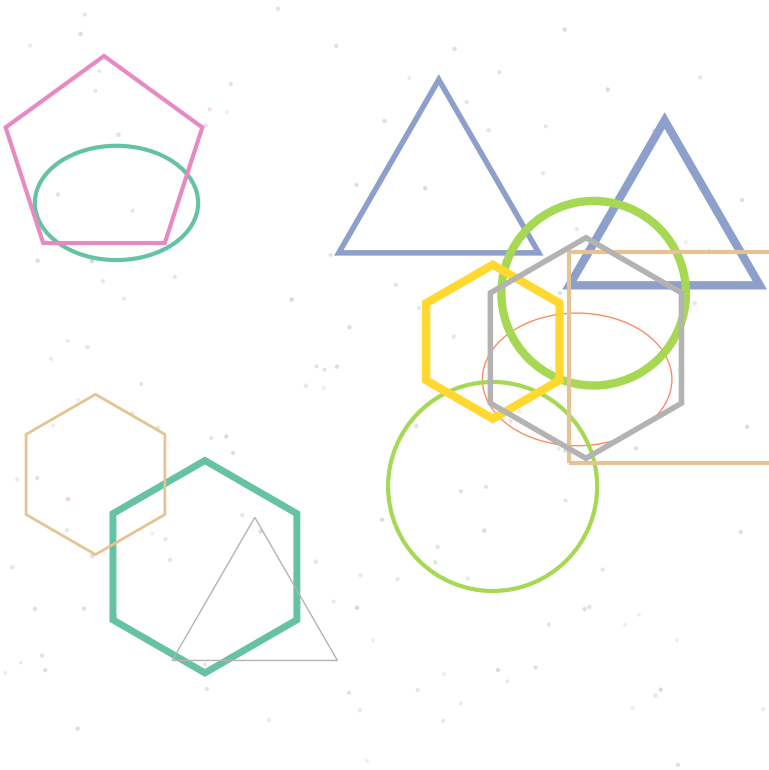[{"shape": "hexagon", "thickness": 2.5, "radius": 0.69, "center": [0.266, 0.264]}, {"shape": "oval", "thickness": 1.5, "radius": 0.53, "center": [0.151, 0.736]}, {"shape": "oval", "thickness": 0.5, "radius": 0.62, "center": [0.75, 0.507]}, {"shape": "triangle", "thickness": 3, "radius": 0.71, "center": [0.863, 0.701]}, {"shape": "triangle", "thickness": 2, "radius": 0.75, "center": [0.57, 0.747]}, {"shape": "pentagon", "thickness": 1.5, "radius": 0.67, "center": [0.135, 0.793]}, {"shape": "circle", "thickness": 3, "radius": 0.6, "center": [0.771, 0.619]}, {"shape": "circle", "thickness": 1.5, "radius": 0.68, "center": [0.64, 0.368]}, {"shape": "hexagon", "thickness": 3, "radius": 0.5, "center": [0.64, 0.556]}, {"shape": "square", "thickness": 1.5, "radius": 0.68, "center": [0.875, 0.536]}, {"shape": "hexagon", "thickness": 1, "radius": 0.52, "center": [0.124, 0.384]}, {"shape": "hexagon", "thickness": 2, "radius": 0.72, "center": [0.761, 0.548]}, {"shape": "triangle", "thickness": 0.5, "radius": 0.62, "center": [0.331, 0.204]}]